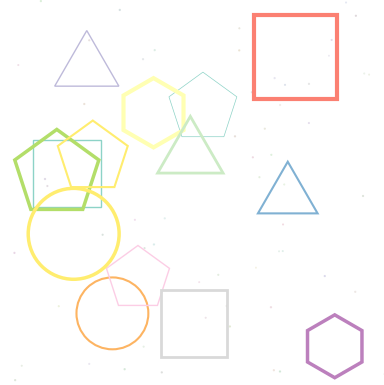[{"shape": "square", "thickness": 1, "radius": 0.44, "center": [0.173, 0.549]}, {"shape": "pentagon", "thickness": 0.5, "radius": 0.46, "center": [0.527, 0.72]}, {"shape": "hexagon", "thickness": 3, "radius": 0.45, "center": [0.399, 0.707]}, {"shape": "triangle", "thickness": 1, "radius": 0.48, "center": [0.225, 0.824]}, {"shape": "square", "thickness": 3, "radius": 0.54, "center": [0.767, 0.852]}, {"shape": "triangle", "thickness": 1.5, "radius": 0.45, "center": [0.747, 0.49]}, {"shape": "circle", "thickness": 1.5, "radius": 0.47, "center": [0.292, 0.186]}, {"shape": "pentagon", "thickness": 2.5, "radius": 0.57, "center": [0.148, 0.549]}, {"shape": "pentagon", "thickness": 1, "radius": 0.43, "center": [0.358, 0.276]}, {"shape": "square", "thickness": 2, "radius": 0.43, "center": [0.503, 0.16]}, {"shape": "hexagon", "thickness": 2.5, "radius": 0.41, "center": [0.869, 0.101]}, {"shape": "triangle", "thickness": 2, "radius": 0.49, "center": [0.494, 0.6]}, {"shape": "circle", "thickness": 2.5, "radius": 0.59, "center": [0.191, 0.393]}, {"shape": "pentagon", "thickness": 1.5, "radius": 0.48, "center": [0.241, 0.591]}]